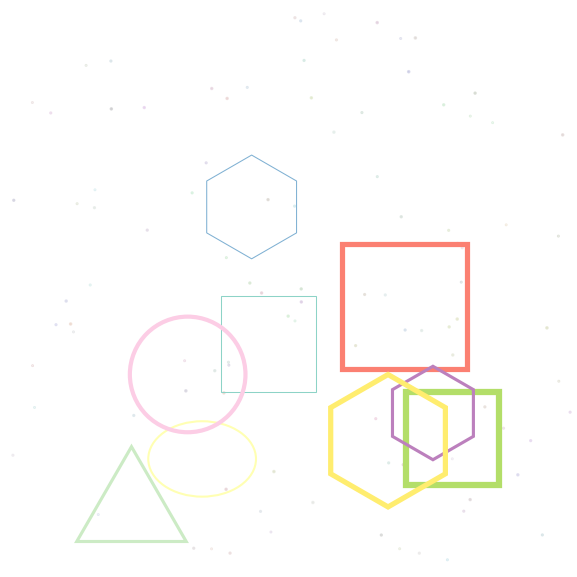[{"shape": "square", "thickness": 0.5, "radius": 0.41, "center": [0.465, 0.403]}, {"shape": "oval", "thickness": 1, "radius": 0.47, "center": [0.35, 0.204]}, {"shape": "square", "thickness": 2.5, "radius": 0.54, "center": [0.7, 0.469]}, {"shape": "hexagon", "thickness": 0.5, "radius": 0.45, "center": [0.436, 0.641]}, {"shape": "square", "thickness": 3, "radius": 0.4, "center": [0.783, 0.24]}, {"shape": "circle", "thickness": 2, "radius": 0.5, "center": [0.325, 0.351]}, {"shape": "hexagon", "thickness": 1.5, "radius": 0.4, "center": [0.75, 0.284]}, {"shape": "triangle", "thickness": 1.5, "radius": 0.55, "center": [0.228, 0.116]}, {"shape": "hexagon", "thickness": 2.5, "radius": 0.57, "center": [0.672, 0.236]}]